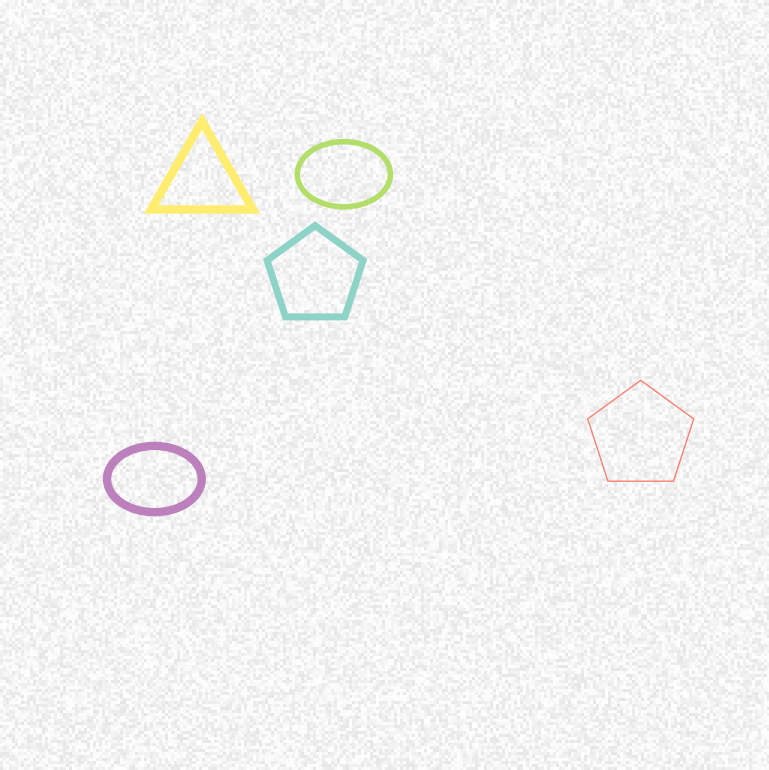[{"shape": "pentagon", "thickness": 2.5, "radius": 0.33, "center": [0.409, 0.641]}, {"shape": "pentagon", "thickness": 0.5, "radius": 0.36, "center": [0.832, 0.434]}, {"shape": "oval", "thickness": 2, "radius": 0.3, "center": [0.447, 0.774]}, {"shape": "oval", "thickness": 3, "radius": 0.31, "center": [0.201, 0.378]}, {"shape": "triangle", "thickness": 3, "radius": 0.38, "center": [0.262, 0.766]}]